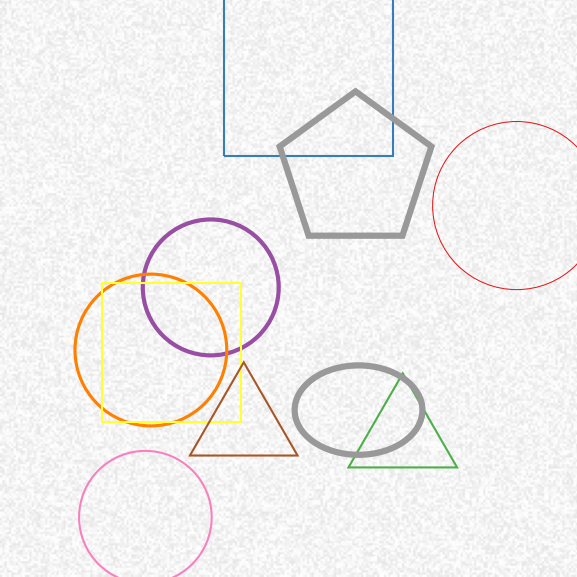[{"shape": "circle", "thickness": 0.5, "radius": 0.73, "center": [0.895, 0.643]}, {"shape": "square", "thickness": 1, "radius": 0.73, "center": [0.534, 0.875]}, {"shape": "triangle", "thickness": 1, "radius": 0.54, "center": [0.697, 0.244]}, {"shape": "circle", "thickness": 2, "radius": 0.59, "center": [0.365, 0.501]}, {"shape": "circle", "thickness": 1.5, "radius": 0.66, "center": [0.261, 0.393]}, {"shape": "square", "thickness": 1, "radius": 0.6, "center": [0.297, 0.389]}, {"shape": "triangle", "thickness": 1, "radius": 0.54, "center": [0.422, 0.264]}, {"shape": "circle", "thickness": 1, "radius": 0.57, "center": [0.252, 0.104]}, {"shape": "oval", "thickness": 3, "radius": 0.55, "center": [0.621, 0.289]}, {"shape": "pentagon", "thickness": 3, "radius": 0.69, "center": [0.616, 0.703]}]